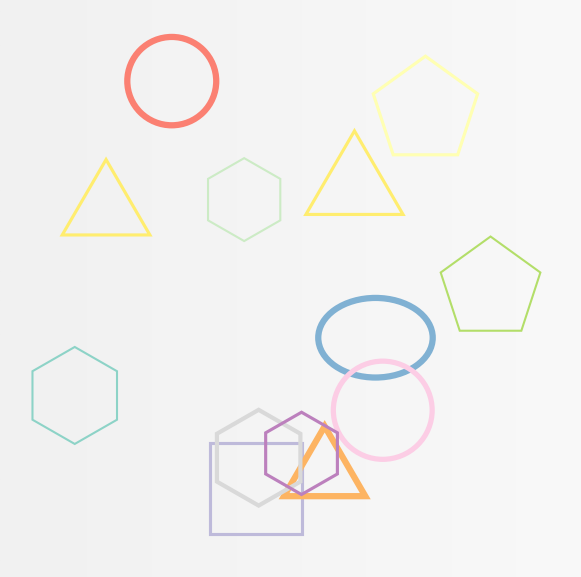[{"shape": "hexagon", "thickness": 1, "radius": 0.42, "center": [0.129, 0.314]}, {"shape": "pentagon", "thickness": 1.5, "radius": 0.47, "center": [0.732, 0.807]}, {"shape": "square", "thickness": 1.5, "radius": 0.39, "center": [0.441, 0.153]}, {"shape": "circle", "thickness": 3, "radius": 0.38, "center": [0.296, 0.859]}, {"shape": "oval", "thickness": 3, "radius": 0.49, "center": [0.646, 0.414]}, {"shape": "triangle", "thickness": 3, "radius": 0.4, "center": [0.559, 0.18]}, {"shape": "pentagon", "thickness": 1, "radius": 0.45, "center": [0.844, 0.499]}, {"shape": "circle", "thickness": 2.5, "radius": 0.43, "center": [0.658, 0.289]}, {"shape": "hexagon", "thickness": 2, "radius": 0.41, "center": [0.445, 0.207]}, {"shape": "hexagon", "thickness": 1.5, "radius": 0.36, "center": [0.519, 0.214]}, {"shape": "hexagon", "thickness": 1, "radius": 0.36, "center": [0.42, 0.653]}, {"shape": "triangle", "thickness": 1.5, "radius": 0.44, "center": [0.182, 0.636]}, {"shape": "triangle", "thickness": 1.5, "radius": 0.48, "center": [0.61, 0.676]}]